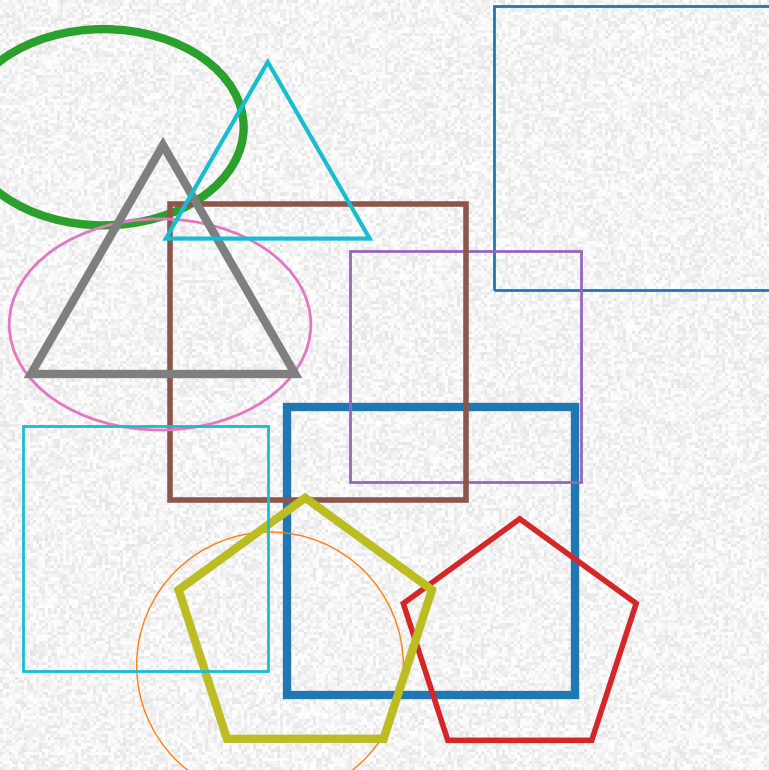[{"shape": "square", "thickness": 1, "radius": 0.92, "center": [0.826, 0.808]}, {"shape": "square", "thickness": 3, "radius": 0.94, "center": [0.559, 0.284]}, {"shape": "circle", "thickness": 0.5, "radius": 0.87, "center": [0.351, 0.136]}, {"shape": "oval", "thickness": 3, "radius": 0.91, "center": [0.134, 0.835]}, {"shape": "pentagon", "thickness": 2, "radius": 0.79, "center": [0.675, 0.167]}, {"shape": "square", "thickness": 1, "radius": 0.75, "center": [0.605, 0.525]}, {"shape": "square", "thickness": 2, "radius": 0.96, "center": [0.413, 0.542]}, {"shape": "oval", "thickness": 1, "radius": 0.98, "center": [0.208, 0.579]}, {"shape": "triangle", "thickness": 3, "radius": 0.99, "center": [0.212, 0.613]}, {"shape": "pentagon", "thickness": 3, "radius": 0.86, "center": [0.396, 0.181]}, {"shape": "triangle", "thickness": 1.5, "radius": 0.76, "center": [0.348, 0.767]}, {"shape": "square", "thickness": 1, "radius": 0.8, "center": [0.189, 0.288]}]